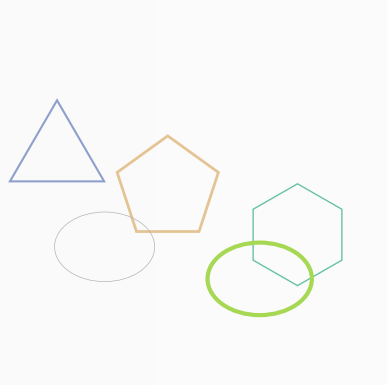[{"shape": "hexagon", "thickness": 1, "radius": 0.66, "center": [0.768, 0.39]}, {"shape": "triangle", "thickness": 1.5, "radius": 0.7, "center": [0.147, 0.599]}, {"shape": "oval", "thickness": 3, "radius": 0.67, "center": [0.67, 0.276]}, {"shape": "pentagon", "thickness": 2, "radius": 0.69, "center": [0.433, 0.51]}, {"shape": "oval", "thickness": 0.5, "radius": 0.65, "center": [0.27, 0.359]}]